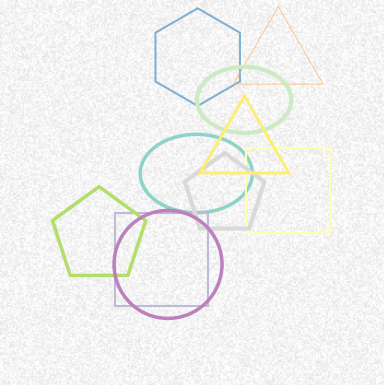[{"shape": "oval", "thickness": 2.5, "radius": 0.73, "center": [0.51, 0.549]}, {"shape": "square", "thickness": 1.5, "radius": 0.55, "center": [0.747, 0.505]}, {"shape": "square", "thickness": 1.5, "radius": 0.6, "center": [0.42, 0.326]}, {"shape": "hexagon", "thickness": 1.5, "radius": 0.63, "center": [0.514, 0.852]}, {"shape": "triangle", "thickness": 0.5, "radius": 0.67, "center": [0.723, 0.849]}, {"shape": "pentagon", "thickness": 2.5, "radius": 0.64, "center": [0.257, 0.388]}, {"shape": "pentagon", "thickness": 3, "radius": 0.54, "center": [0.583, 0.494]}, {"shape": "circle", "thickness": 2.5, "radius": 0.7, "center": [0.436, 0.313]}, {"shape": "oval", "thickness": 3, "radius": 0.61, "center": [0.634, 0.741]}, {"shape": "triangle", "thickness": 2, "radius": 0.67, "center": [0.635, 0.617]}]